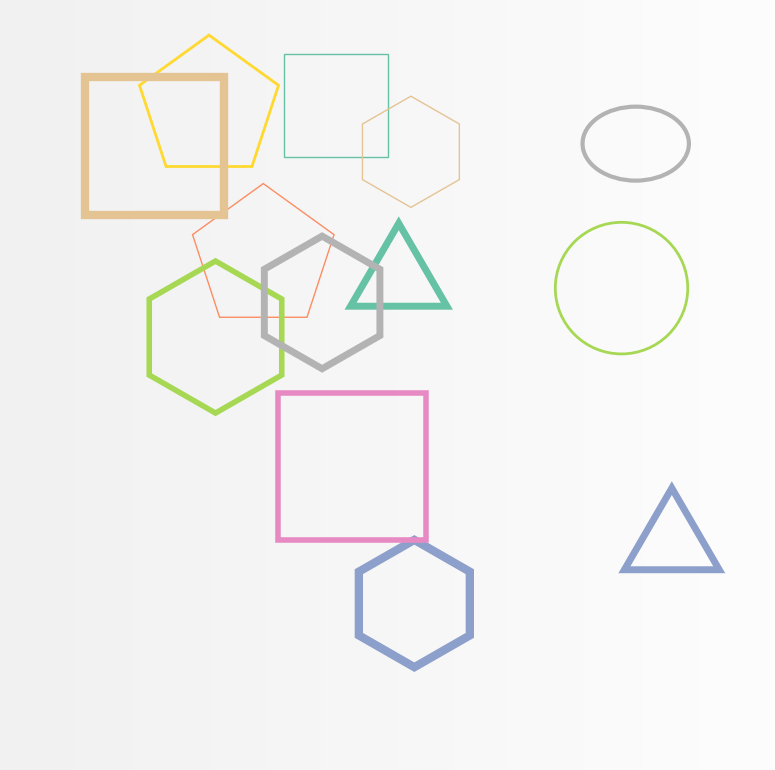[{"shape": "triangle", "thickness": 2.5, "radius": 0.36, "center": [0.514, 0.638]}, {"shape": "square", "thickness": 0.5, "radius": 0.33, "center": [0.434, 0.863]}, {"shape": "pentagon", "thickness": 0.5, "radius": 0.48, "center": [0.34, 0.666]}, {"shape": "hexagon", "thickness": 3, "radius": 0.41, "center": [0.535, 0.216]}, {"shape": "triangle", "thickness": 2.5, "radius": 0.35, "center": [0.867, 0.295]}, {"shape": "square", "thickness": 2, "radius": 0.48, "center": [0.454, 0.395]}, {"shape": "hexagon", "thickness": 2, "radius": 0.49, "center": [0.278, 0.562]}, {"shape": "circle", "thickness": 1, "radius": 0.43, "center": [0.802, 0.626]}, {"shape": "pentagon", "thickness": 1, "radius": 0.47, "center": [0.27, 0.86]}, {"shape": "hexagon", "thickness": 0.5, "radius": 0.36, "center": [0.53, 0.803]}, {"shape": "square", "thickness": 3, "radius": 0.45, "center": [0.199, 0.81]}, {"shape": "oval", "thickness": 1.5, "radius": 0.34, "center": [0.82, 0.813]}, {"shape": "hexagon", "thickness": 2.5, "radius": 0.43, "center": [0.416, 0.607]}]